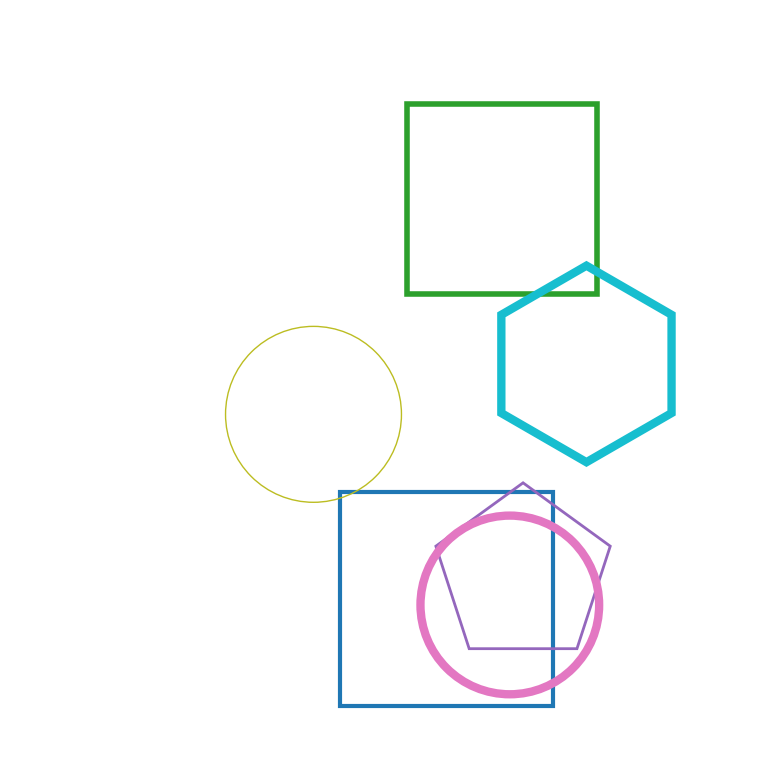[{"shape": "square", "thickness": 1.5, "radius": 0.69, "center": [0.58, 0.222]}, {"shape": "square", "thickness": 2, "radius": 0.62, "center": [0.652, 0.742]}, {"shape": "pentagon", "thickness": 1, "radius": 0.6, "center": [0.679, 0.254]}, {"shape": "circle", "thickness": 3, "radius": 0.58, "center": [0.662, 0.214]}, {"shape": "circle", "thickness": 0.5, "radius": 0.57, "center": [0.407, 0.462]}, {"shape": "hexagon", "thickness": 3, "radius": 0.64, "center": [0.762, 0.527]}]